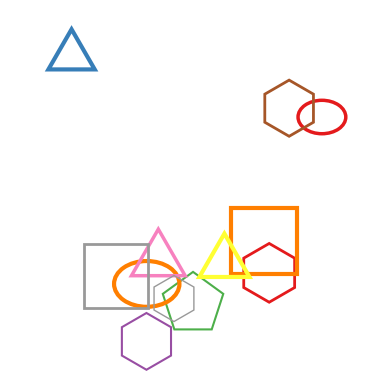[{"shape": "oval", "thickness": 2.5, "radius": 0.31, "center": [0.836, 0.696]}, {"shape": "hexagon", "thickness": 2, "radius": 0.38, "center": [0.699, 0.291]}, {"shape": "triangle", "thickness": 3, "radius": 0.35, "center": [0.186, 0.854]}, {"shape": "pentagon", "thickness": 1.5, "radius": 0.41, "center": [0.501, 0.211]}, {"shape": "hexagon", "thickness": 1.5, "radius": 0.37, "center": [0.38, 0.113]}, {"shape": "square", "thickness": 3, "radius": 0.43, "center": [0.685, 0.375]}, {"shape": "oval", "thickness": 3, "radius": 0.42, "center": [0.381, 0.263]}, {"shape": "triangle", "thickness": 3, "radius": 0.38, "center": [0.583, 0.318]}, {"shape": "hexagon", "thickness": 2, "radius": 0.36, "center": [0.751, 0.719]}, {"shape": "triangle", "thickness": 2.5, "radius": 0.4, "center": [0.411, 0.324]}, {"shape": "hexagon", "thickness": 1, "radius": 0.3, "center": [0.452, 0.225]}, {"shape": "square", "thickness": 2, "radius": 0.42, "center": [0.302, 0.284]}]